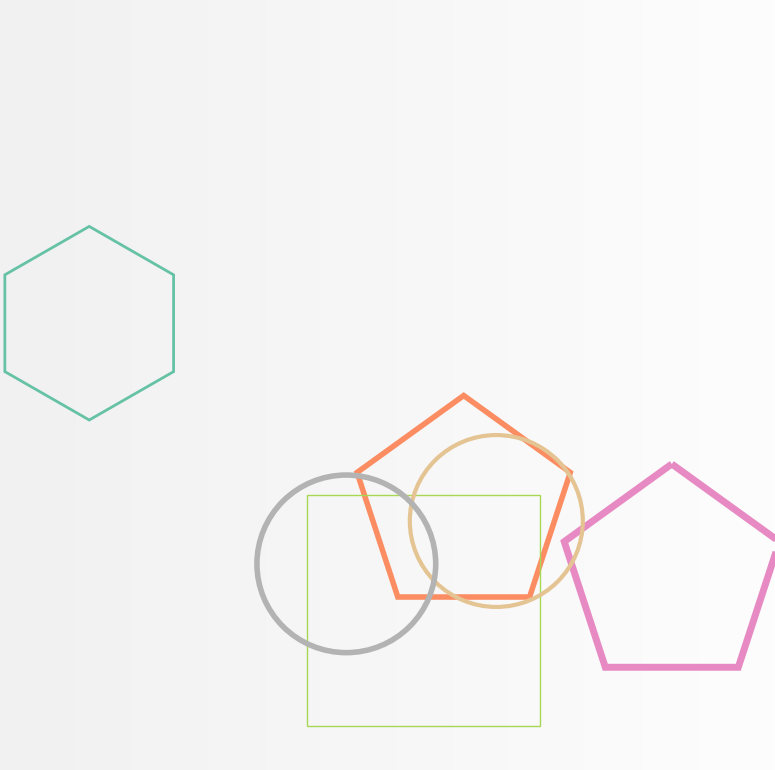[{"shape": "hexagon", "thickness": 1, "radius": 0.63, "center": [0.115, 0.58]}, {"shape": "pentagon", "thickness": 2, "radius": 0.72, "center": [0.598, 0.342]}, {"shape": "pentagon", "thickness": 2.5, "radius": 0.73, "center": [0.867, 0.251]}, {"shape": "square", "thickness": 0.5, "radius": 0.75, "center": [0.546, 0.207]}, {"shape": "circle", "thickness": 1.5, "radius": 0.56, "center": [0.64, 0.323]}, {"shape": "circle", "thickness": 2, "radius": 0.58, "center": [0.447, 0.268]}]